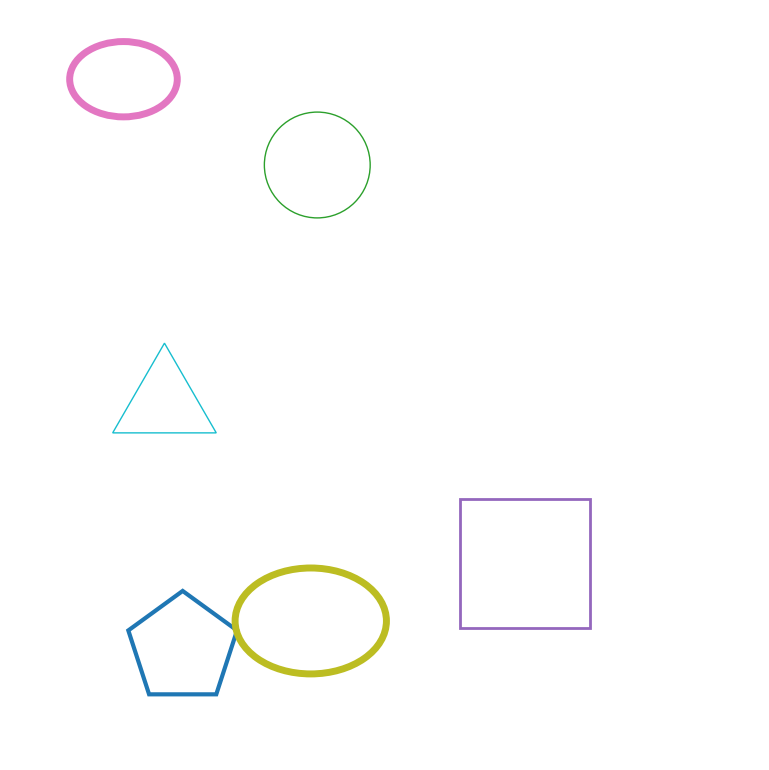[{"shape": "pentagon", "thickness": 1.5, "radius": 0.37, "center": [0.237, 0.158]}, {"shape": "circle", "thickness": 0.5, "radius": 0.34, "center": [0.412, 0.786]}, {"shape": "square", "thickness": 1, "radius": 0.42, "center": [0.682, 0.268]}, {"shape": "oval", "thickness": 2.5, "radius": 0.35, "center": [0.16, 0.897]}, {"shape": "oval", "thickness": 2.5, "radius": 0.49, "center": [0.404, 0.194]}, {"shape": "triangle", "thickness": 0.5, "radius": 0.39, "center": [0.214, 0.477]}]